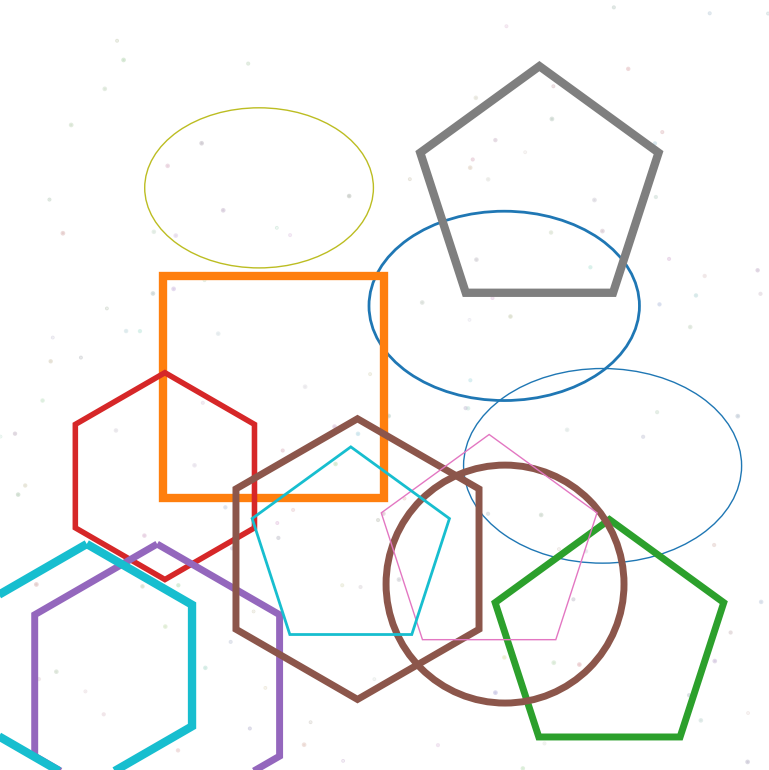[{"shape": "oval", "thickness": 0.5, "radius": 0.9, "center": [0.783, 0.395]}, {"shape": "oval", "thickness": 1, "radius": 0.88, "center": [0.655, 0.603]}, {"shape": "square", "thickness": 3, "radius": 0.72, "center": [0.355, 0.497]}, {"shape": "pentagon", "thickness": 2.5, "radius": 0.78, "center": [0.791, 0.169]}, {"shape": "hexagon", "thickness": 2, "radius": 0.67, "center": [0.214, 0.382]}, {"shape": "hexagon", "thickness": 2.5, "radius": 0.92, "center": [0.204, 0.11]}, {"shape": "circle", "thickness": 2.5, "radius": 0.77, "center": [0.656, 0.241]}, {"shape": "hexagon", "thickness": 2.5, "radius": 0.91, "center": [0.464, 0.274]}, {"shape": "pentagon", "thickness": 0.5, "radius": 0.74, "center": [0.635, 0.288]}, {"shape": "pentagon", "thickness": 3, "radius": 0.81, "center": [0.701, 0.751]}, {"shape": "oval", "thickness": 0.5, "radius": 0.74, "center": [0.336, 0.756]}, {"shape": "hexagon", "thickness": 3, "radius": 0.79, "center": [0.113, 0.136]}, {"shape": "pentagon", "thickness": 1, "radius": 0.67, "center": [0.456, 0.285]}]